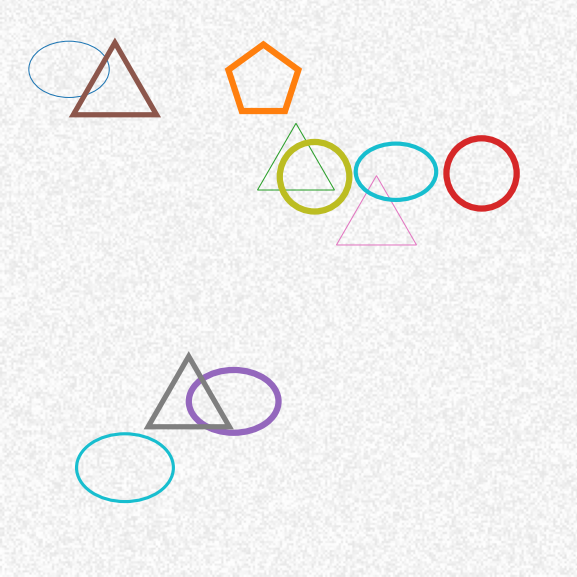[{"shape": "oval", "thickness": 0.5, "radius": 0.35, "center": [0.12, 0.879]}, {"shape": "pentagon", "thickness": 3, "radius": 0.32, "center": [0.456, 0.858]}, {"shape": "triangle", "thickness": 0.5, "radius": 0.38, "center": [0.513, 0.709]}, {"shape": "circle", "thickness": 3, "radius": 0.3, "center": [0.834, 0.699]}, {"shape": "oval", "thickness": 3, "radius": 0.39, "center": [0.405, 0.304]}, {"shape": "triangle", "thickness": 2.5, "radius": 0.42, "center": [0.199, 0.842]}, {"shape": "triangle", "thickness": 0.5, "radius": 0.4, "center": [0.652, 0.615]}, {"shape": "triangle", "thickness": 2.5, "radius": 0.41, "center": [0.327, 0.301]}, {"shape": "circle", "thickness": 3, "radius": 0.3, "center": [0.545, 0.693]}, {"shape": "oval", "thickness": 2, "radius": 0.35, "center": [0.686, 0.702]}, {"shape": "oval", "thickness": 1.5, "radius": 0.42, "center": [0.216, 0.189]}]